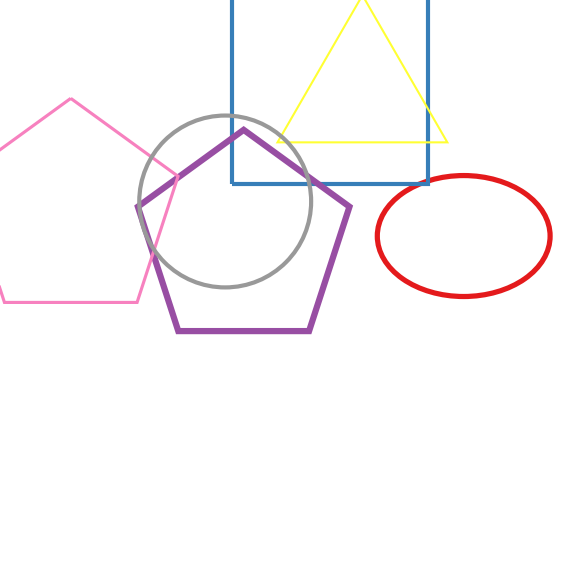[{"shape": "oval", "thickness": 2.5, "radius": 0.75, "center": [0.803, 0.59]}, {"shape": "square", "thickness": 2, "radius": 0.85, "center": [0.572, 0.85]}, {"shape": "pentagon", "thickness": 3, "radius": 0.96, "center": [0.422, 0.582]}, {"shape": "triangle", "thickness": 1, "radius": 0.85, "center": [0.628, 0.838]}, {"shape": "pentagon", "thickness": 1.5, "radius": 0.98, "center": [0.123, 0.633]}, {"shape": "circle", "thickness": 2, "radius": 0.74, "center": [0.39, 0.65]}]